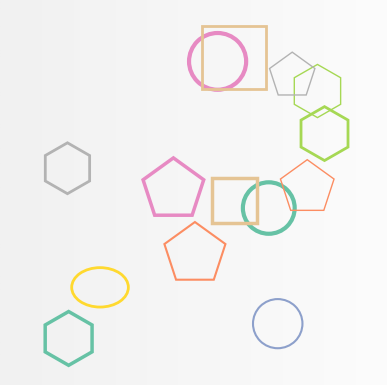[{"shape": "circle", "thickness": 3, "radius": 0.33, "center": [0.694, 0.46]}, {"shape": "hexagon", "thickness": 2.5, "radius": 0.35, "center": [0.177, 0.121]}, {"shape": "pentagon", "thickness": 1.5, "radius": 0.41, "center": [0.503, 0.34]}, {"shape": "pentagon", "thickness": 1, "radius": 0.36, "center": [0.793, 0.512]}, {"shape": "circle", "thickness": 1.5, "radius": 0.32, "center": [0.717, 0.159]}, {"shape": "pentagon", "thickness": 2.5, "radius": 0.41, "center": [0.447, 0.508]}, {"shape": "circle", "thickness": 3, "radius": 0.37, "center": [0.562, 0.841]}, {"shape": "hexagon", "thickness": 1, "radius": 0.35, "center": [0.819, 0.764]}, {"shape": "hexagon", "thickness": 2, "radius": 0.35, "center": [0.837, 0.653]}, {"shape": "oval", "thickness": 2, "radius": 0.37, "center": [0.258, 0.254]}, {"shape": "square", "thickness": 2.5, "radius": 0.29, "center": [0.604, 0.479]}, {"shape": "square", "thickness": 2, "radius": 0.41, "center": [0.604, 0.85]}, {"shape": "pentagon", "thickness": 1, "radius": 0.31, "center": [0.754, 0.803]}, {"shape": "hexagon", "thickness": 2, "radius": 0.33, "center": [0.174, 0.563]}]